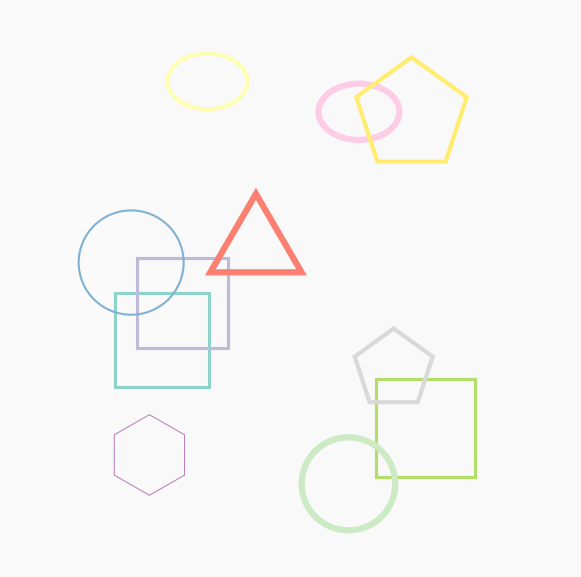[{"shape": "square", "thickness": 1.5, "radius": 0.4, "center": [0.279, 0.41]}, {"shape": "oval", "thickness": 2, "radius": 0.34, "center": [0.357, 0.858]}, {"shape": "square", "thickness": 1.5, "radius": 0.39, "center": [0.314, 0.475]}, {"shape": "triangle", "thickness": 3, "radius": 0.45, "center": [0.44, 0.573]}, {"shape": "circle", "thickness": 1, "radius": 0.45, "center": [0.226, 0.544]}, {"shape": "square", "thickness": 1.5, "radius": 0.43, "center": [0.732, 0.258]}, {"shape": "oval", "thickness": 3, "radius": 0.35, "center": [0.618, 0.805]}, {"shape": "pentagon", "thickness": 2, "radius": 0.35, "center": [0.677, 0.36]}, {"shape": "hexagon", "thickness": 0.5, "radius": 0.35, "center": [0.257, 0.211]}, {"shape": "circle", "thickness": 3, "radius": 0.4, "center": [0.599, 0.161]}, {"shape": "pentagon", "thickness": 2, "radius": 0.5, "center": [0.708, 0.8]}]